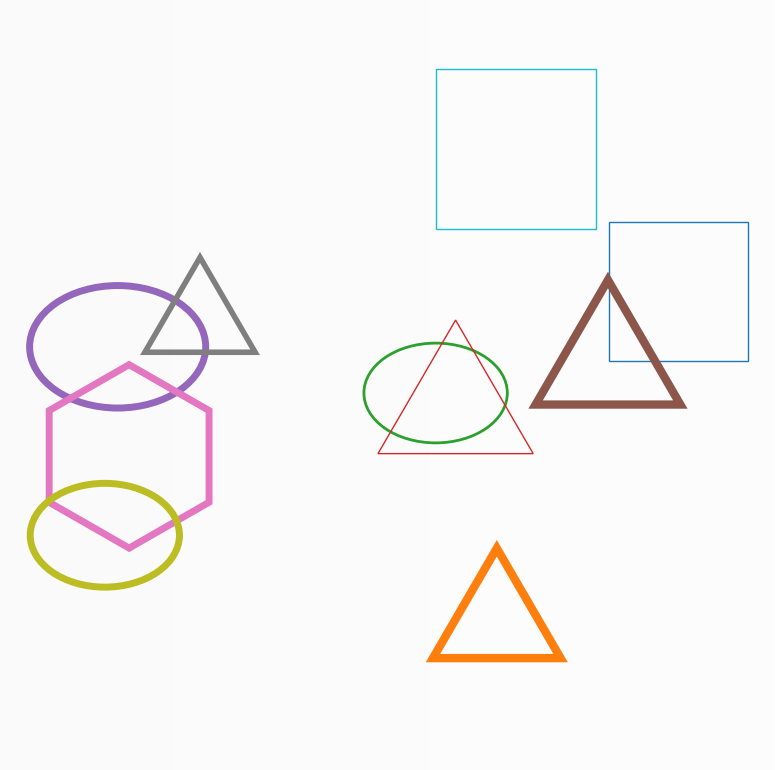[{"shape": "square", "thickness": 0.5, "radius": 0.45, "center": [0.875, 0.621]}, {"shape": "triangle", "thickness": 3, "radius": 0.48, "center": [0.641, 0.193]}, {"shape": "oval", "thickness": 1, "radius": 0.46, "center": [0.562, 0.49]}, {"shape": "triangle", "thickness": 0.5, "radius": 0.58, "center": [0.588, 0.469]}, {"shape": "oval", "thickness": 2.5, "radius": 0.57, "center": [0.152, 0.55]}, {"shape": "triangle", "thickness": 3, "radius": 0.54, "center": [0.784, 0.529]}, {"shape": "hexagon", "thickness": 2.5, "radius": 0.6, "center": [0.167, 0.407]}, {"shape": "triangle", "thickness": 2, "radius": 0.41, "center": [0.258, 0.584]}, {"shape": "oval", "thickness": 2.5, "radius": 0.48, "center": [0.135, 0.305]}, {"shape": "square", "thickness": 0.5, "radius": 0.52, "center": [0.666, 0.806]}]